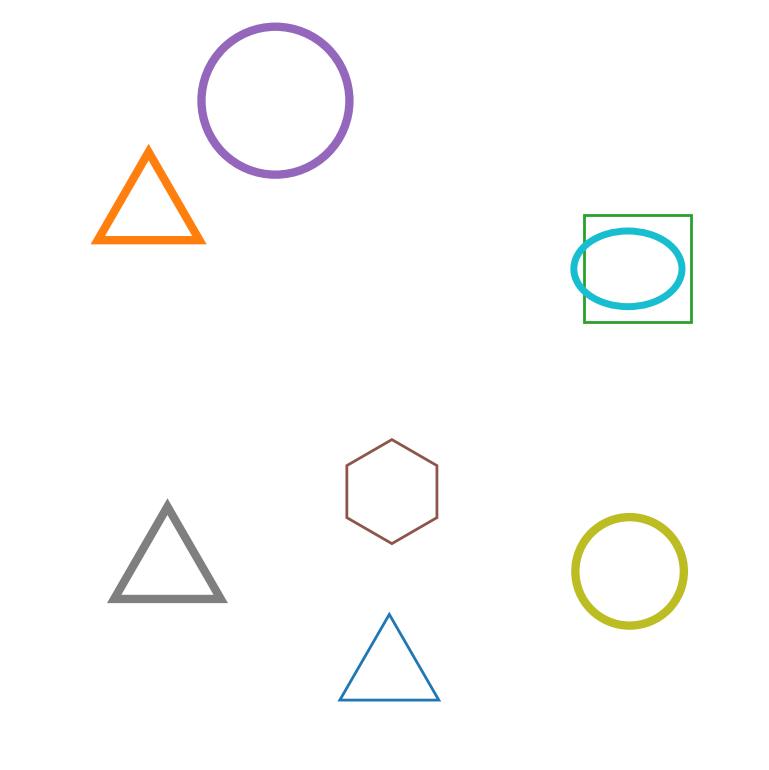[{"shape": "triangle", "thickness": 1, "radius": 0.37, "center": [0.506, 0.128]}, {"shape": "triangle", "thickness": 3, "radius": 0.38, "center": [0.193, 0.726]}, {"shape": "square", "thickness": 1, "radius": 0.35, "center": [0.828, 0.651]}, {"shape": "circle", "thickness": 3, "radius": 0.48, "center": [0.358, 0.869]}, {"shape": "hexagon", "thickness": 1, "radius": 0.34, "center": [0.509, 0.362]}, {"shape": "triangle", "thickness": 3, "radius": 0.4, "center": [0.217, 0.262]}, {"shape": "circle", "thickness": 3, "radius": 0.35, "center": [0.818, 0.258]}, {"shape": "oval", "thickness": 2.5, "radius": 0.35, "center": [0.815, 0.651]}]